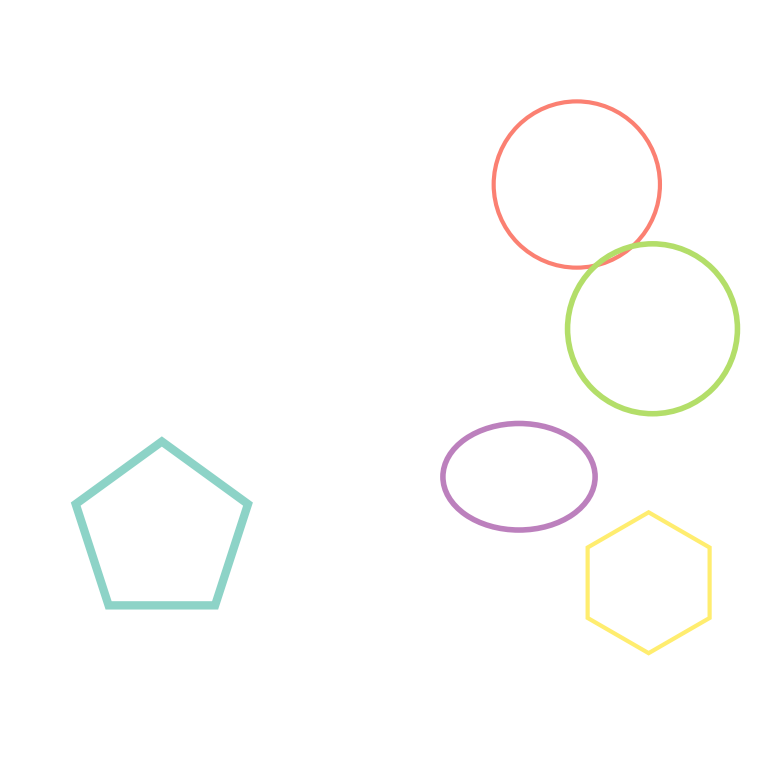[{"shape": "pentagon", "thickness": 3, "radius": 0.59, "center": [0.21, 0.309]}, {"shape": "circle", "thickness": 1.5, "radius": 0.54, "center": [0.749, 0.76]}, {"shape": "circle", "thickness": 2, "radius": 0.55, "center": [0.847, 0.573]}, {"shape": "oval", "thickness": 2, "radius": 0.49, "center": [0.674, 0.381]}, {"shape": "hexagon", "thickness": 1.5, "radius": 0.46, "center": [0.842, 0.243]}]